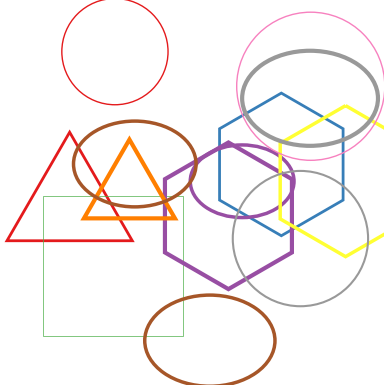[{"shape": "triangle", "thickness": 2, "radius": 0.94, "center": [0.181, 0.469]}, {"shape": "circle", "thickness": 1, "radius": 0.69, "center": [0.299, 0.866]}, {"shape": "hexagon", "thickness": 2, "radius": 0.93, "center": [0.731, 0.573]}, {"shape": "square", "thickness": 0.5, "radius": 0.91, "center": [0.294, 0.31]}, {"shape": "hexagon", "thickness": 3, "radius": 0.95, "center": [0.593, 0.439]}, {"shape": "oval", "thickness": 2.5, "radius": 0.67, "center": [0.629, 0.529]}, {"shape": "triangle", "thickness": 3, "radius": 0.68, "center": [0.336, 0.501]}, {"shape": "hexagon", "thickness": 2.5, "radius": 0.98, "center": [0.898, 0.53]}, {"shape": "oval", "thickness": 2.5, "radius": 0.85, "center": [0.545, 0.115]}, {"shape": "oval", "thickness": 2.5, "radius": 0.8, "center": [0.35, 0.574]}, {"shape": "circle", "thickness": 1, "radius": 0.96, "center": [0.807, 0.776]}, {"shape": "oval", "thickness": 3, "radius": 0.88, "center": [0.805, 0.745]}, {"shape": "circle", "thickness": 1.5, "radius": 0.88, "center": [0.78, 0.38]}]